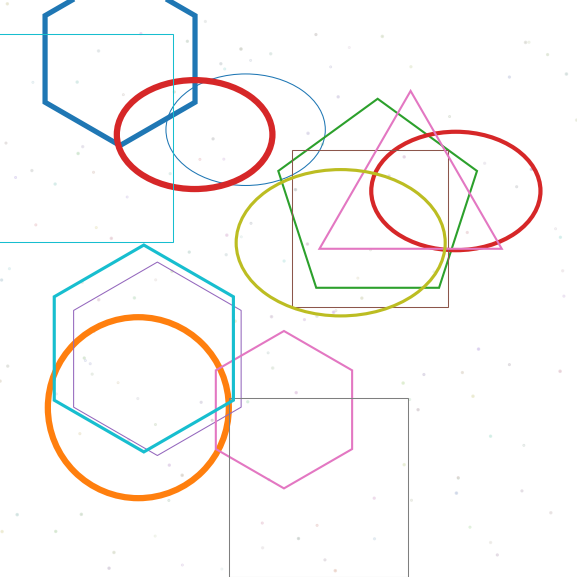[{"shape": "hexagon", "thickness": 2.5, "radius": 0.75, "center": [0.208, 0.897]}, {"shape": "oval", "thickness": 0.5, "radius": 0.69, "center": [0.425, 0.775]}, {"shape": "circle", "thickness": 3, "radius": 0.78, "center": [0.24, 0.293]}, {"shape": "pentagon", "thickness": 1, "radius": 0.9, "center": [0.654, 0.647]}, {"shape": "oval", "thickness": 2, "radius": 0.73, "center": [0.789, 0.668]}, {"shape": "oval", "thickness": 3, "radius": 0.67, "center": [0.337, 0.766]}, {"shape": "hexagon", "thickness": 0.5, "radius": 0.84, "center": [0.273, 0.378]}, {"shape": "square", "thickness": 0.5, "radius": 0.68, "center": [0.641, 0.603]}, {"shape": "hexagon", "thickness": 1, "radius": 0.68, "center": [0.492, 0.29]}, {"shape": "triangle", "thickness": 1, "radius": 0.91, "center": [0.711, 0.659]}, {"shape": "square", "thickness": 0.5, "radius": 0.77, "center": [0.552, 0.155]}, {"shape": "oval", "thickness": 1.5, "radius": 0.9, "center": [0.59, 0.579]}, {"shape": "hexagon", "thickness": 1.5, "radius": 0.9, "center": [0.249, 0.396]}, {"shape": "square", "thickness": 0.5, "radius": 0.9, "center": [0.119, 0.761]}]